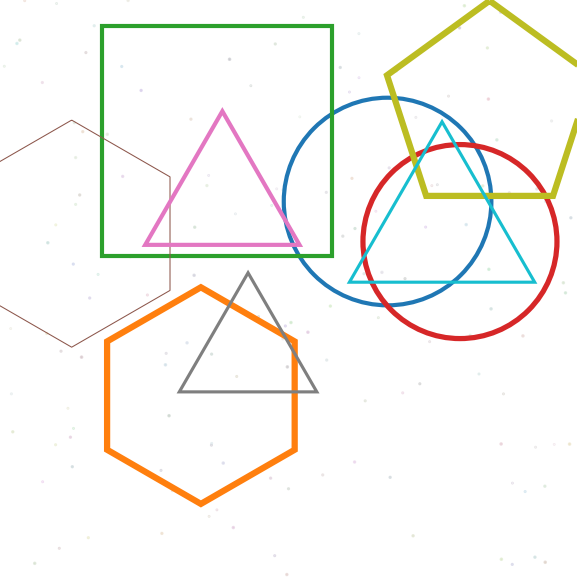[{"shape": "circle", "thickness": 2, "radius": 0.9, "center": [0.671, 0.65]}, {"shape": "hexagon", "thickness": 3, "radius": 0.94, "center": [0.348, 0.314]}, {"shape": "square", "thickness": 2, "radius": 0.99, "center": [0.376, 0.755]}, {"shape": "circle", "thickness": 2.5, "radius": 0.84, "center": [0.796, 0.581]}, {"shape": "hexagon", "thickness": 0.5, "radius": 0.98, "center": [0.124, 0.595]}, {"shape": "triangle", "thickness": 2, "radius": 0.77, "center": [0.385, 0.652]}, {"shape": "triangle", "thickness": 1.5, "radius": 0.69, "center": [0.43, 0.389]}, {"shape": "pentagon", "thickness": 3, "radius": 0.93, "center": [0.848, 0.811]}, {"shape": "triangle", "thickness": 1.5, "radius": 0.93, "center": [0.765, 0.603]}]